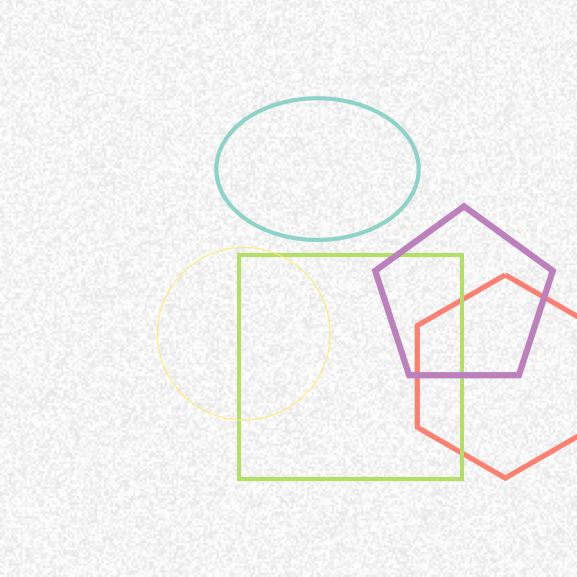[{"shape": "oval", "thickness": 2, "radius": 0.88, "center": [0.55, 0.706]}, {"shape": "hexagon", "thickness": 2.5, "radius": 0.88, "center": [0.875, 0.347]}, {"shape": "square", "thickness": 2, "radius": 0.97, "center": [0.607, 0.364]}, {"shape": "pentagon", "thickness": 3, "radius": 0.81, "center": [0.803, 0.48]}, {"shape": "circle", "thickness": 0.5, "radius": 0.75, "center": [0.422, 0.421]}]